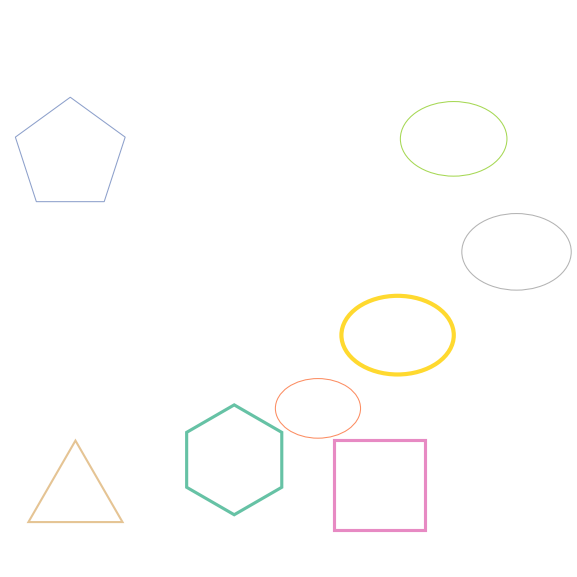[{"shape": "hexagon", "thickness": 1.5, "radius": 0.48, "center": [0.406, 0.203]}, {"shape": "oval", "thickness": 0.5, "radius": 0.37, "center": [0.551, 0.292]}, {"shape": "pentagon", "thickness": 0.5, "radius": 0.5, "center": [0.122, 0.731]}, {"shape": "square", "thickness": 1.5, "radius": 0.39, "center": [0.657, 0.159]}, {"shape": "oval", "thickness": 0.5, "radius": 0.46, "center": [0.786, 0.759]}, {"shape": "oval", "thickness": 2, "radius": 0.49, "center": [0.688, 0.419]}, {"shape": "triangle", "thickness": 1, "radius": 0.47, "center": [0.131, 0.142]}, {"shape": "oval", "thickness": 0.5, "radius": 0.47, "center": [0.894, 0.563]}]